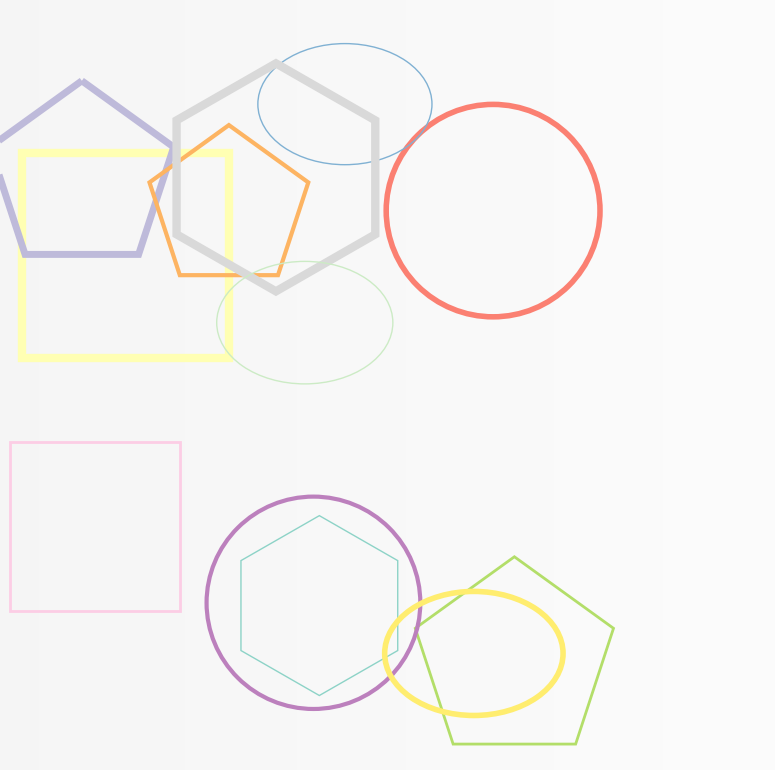[{"shape": "hexagon", "thickness": 0.5, "radius": 0.58, "center": [0.412, 0.214]}, {"shape": "square", "thickness": 3, "radius": 0.67, "center": [0.162, 0.669]}, {"shape": "pentagon", "thickness": 2.5, "radius": 0.62, "center": [0.106, 0.77]}, {"shape": "circle", "thickness": 2, "radius": 0.69, "center": [0.636, 0.726]}, {"shape": "oval", "thickness": 0.5, "radius": 0.56, "center": [0.445, 0.865]}, {"shape": "pentagon", "thickness": 1.5, "radius": 0.54, "center": [0.295, 0.73]}, {"shape": "pentagon", "thickness": 1, "radius": 0.67, "center": [0.664, 0.142]}, {"shape": "square", "thickness": 1, "radius": 0.55, "center": [0.123, 0.316]}, {"shape": "hexagon", "thickness": 3, "radius": 0.74, "center": [0.356, 0.77]}, {"shape": "circle", "thickness": 1.5, "radius": 0.69, "center": [0.404, 0.217]}, {"shape": "oval", "thickness": 0.5, "radius": 0.57, "center": [0.393, 0.581]}, {"shape": "oval", "thickness": 2, "radius": 0.58, "center": [0.611, 0.151]}]